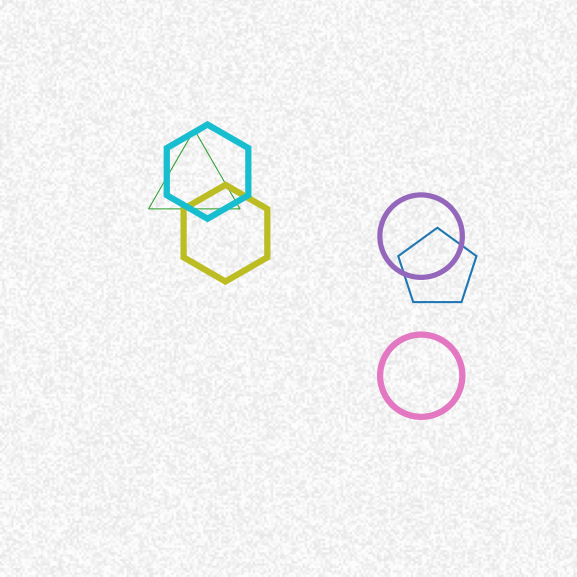[{"shape": "pentagon", "thickness": 1, "radius": 0.36, "center": [0.757, 0.534]}, {"shape": "triangle", "thickness": 0.5, "radius": 0.46, "center": [0.336, 0.683]}, {"shape": "circle", "thickness": 2.5, "radius": 0.36, "center": [0.729, 0.59]}, {"shape": "circle", "thickness": 3, "radius": 0.36, "center": [0.729, 0.349]}, {"shape": "hexagon", "thickness": 3, "radius": 0.42, "center": [0.39, 0.595]}, {"shape": "hexagon", "thickness": 3, "radius": 0.41, "center": [0.359, 0.702]}]